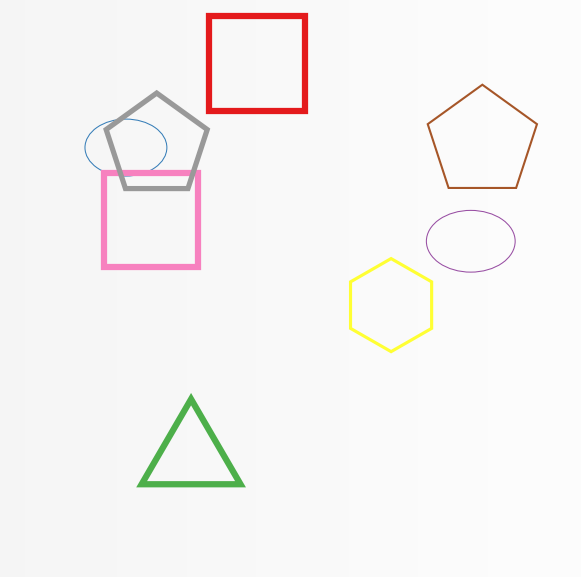[{"shape": "square", "thickness": 3, "radius": 0.41, "center": [0.442, 0.889]}, {"shape": "oval", "thickness": 0.5, "radius": 0.35, "center": [0.217, 0.744]}, {"shape": "triangle", "thickness": 3, "radius": 0.49, "center": [0.329, 0.21]}, {"shape": "oval", "thickness": 0.5, "radius": 0.38, "center": [0.81, 0.581]}, {"shape": "hexagon", "thickness": 1.5, "radius": 0.4, "center": [0.673, 0.471]}, {"shape": "pentagon", "thickness": 1, "radius": 0.49, "center": [0.83, 0.754]}, {"shape": "square", "thickness": 3, "radius": 0.41, "center": [0.26, 0.618]}, {"shape": "pentagon", "thickness": 2.5, "radius": 0.46, "center": [0.27, 0.747]}]